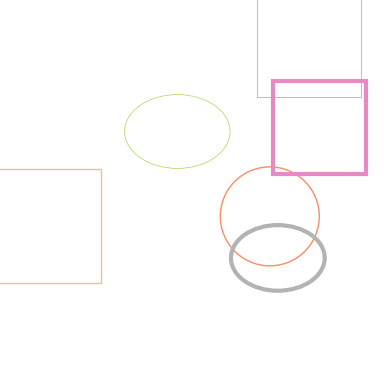[{"shape": "square", "thickness": 0.5, "radius": 0.68, "center": [0.803, 0.884]}, {"shape": "circle", "thickness": 1, "radius": 0.64, "center": [0.701, 0.438]}, {"shape": "square", "thickness": 3, "radius": 0.61, "center": [0.83, 0.668]}, {"shape": "oval", "thickness": 0.5, "radius": 0.68, "center": [0.461, 0.658]}, {"shape": "square", "thickness": 1, "radius": 0.74, "center": [0.113, 0.414]}, {"shape": "oval", "thickness": 3, "radius": 0.61, "center": [0.722, 0.33]}]